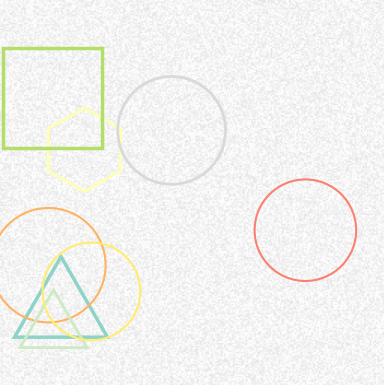[{"shape": "triangle", "thickness": 2.5, "radius": 0.7, "center": [0.158, 0.194]}, {"shape": "hexagon", "thickness": 2, "radius": 0.54, "center": [0.219, 0.611]}, {"shape": "circle", "thickness": 1.5, "radius": 0.66, "center": [0.793, 0.402]}, {"shape": "circle", "thickness": 1.5, "radius": 0.74, "center": [0.126, 0.311]}, {"shape": "square", "thickness": 2.5, "radius": 0.65, "center": [0.136, 0.746]}, {"shape": "circle", "thickness": 2, "radius": 0.7, "center": [0.446, 0.661]}, {"shape": "triangle", "thickness": 2, "radius": 0.5, "center": [0.139, 0.147]}, {"shape": "circle", "thickness": 1.5, "radius": 0.63, "center": [0.237, 0.243]}]